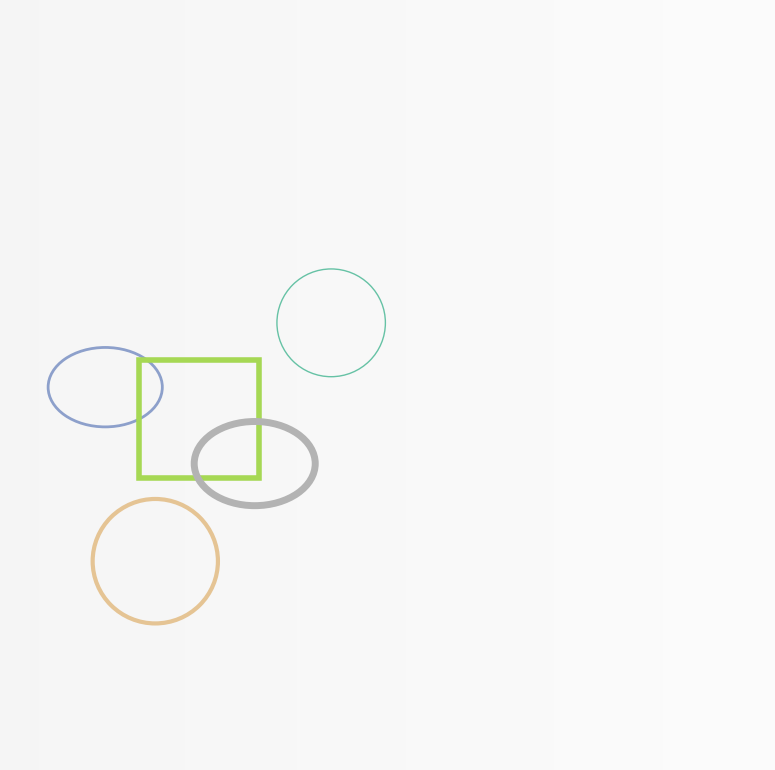[{"shape": "circle", "thickness": 0.5, "radius": 0.35, "center": [0.427, 0.581]}, {"shape": "oval", "thickness": 1, "radius": 0.37, "center": [0.136, 0.497]}, {"shape": "square", "thickness": 2, "radius": 0.38, "center": [0.257, 0.456]}, {"shape": "circle", "thickness": 1.5, "radius": 0.4, "center": [0.2, 0.271]}, {"shape": "oval", "thickness": 2.5, "radius": 0.39, "center": [0.329, 0.398]}]